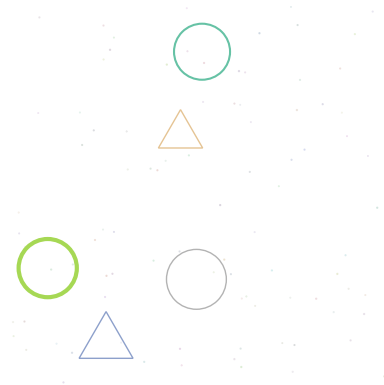[{"shape": "circle", "thickness": 1.5, "radius": 0.36, "center": [0.525, 0.866]}, {"shape": "triangle", "thickness": 1, "radius": 0.4, "center": [0.276, 0.11]}, {"shape": "circle", "thickness": 3, "radius": 0.38, "center": [0.124, 0.304]}, {"shape": "triangle", "thickness": 1, "radius": 0.33, "center": [0.469, 0.649]}, {"shape": "circle", "thickness": 1, "radius": 0.39, "center": [0.51, 0.274]}]